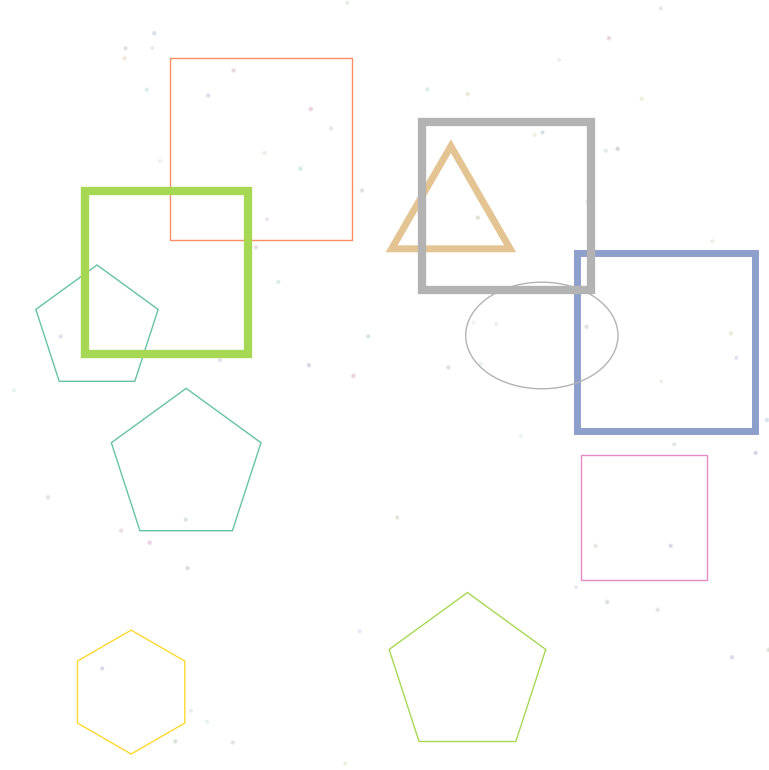[{"shape": "pentagon", "thickness": 0.5, "radius": 0.42, "center": [0.126, 0.572]}, {"shape": "pentagon", "thickness": 0.5, "radius": 0.51, "center": [0.242, 0.393]}, {"shape": "square", "thickness": 0.5, "radius": 0.59, "center": [0.339, 0.806]}, {"shape": "square", "thickness": 2.5, "radius": 0.58, "center": [0.865, 0.556]}, {"shape": "square", "thickness": 0.5, "radius": 0.41, "center": [0.836, 0.328]}, {"shape": "square", "thickness": 3, "radius": 0.53, "center": [0.216, 0.646]}, {"shape": "pentagon", "thickness": 0.5, "radius": 0.53, "center": [0.607, 0.124]}, {"shape": "hexagon", "thickness": 0.5, "radius": 0.4, "center": [0.17, 0.101]}, {"shape": "triangle", "thickness": 2.5, "radius": 0.44, "center": [0.586, 0.721]}, {"shape": "oval", "thickness": 0.5, "radius": 0.49, "center": [0.704, 0.564]}, {"shape": "square", "thickness": 3, "radius": 0.55, "center": [0.658, 0.732]}]